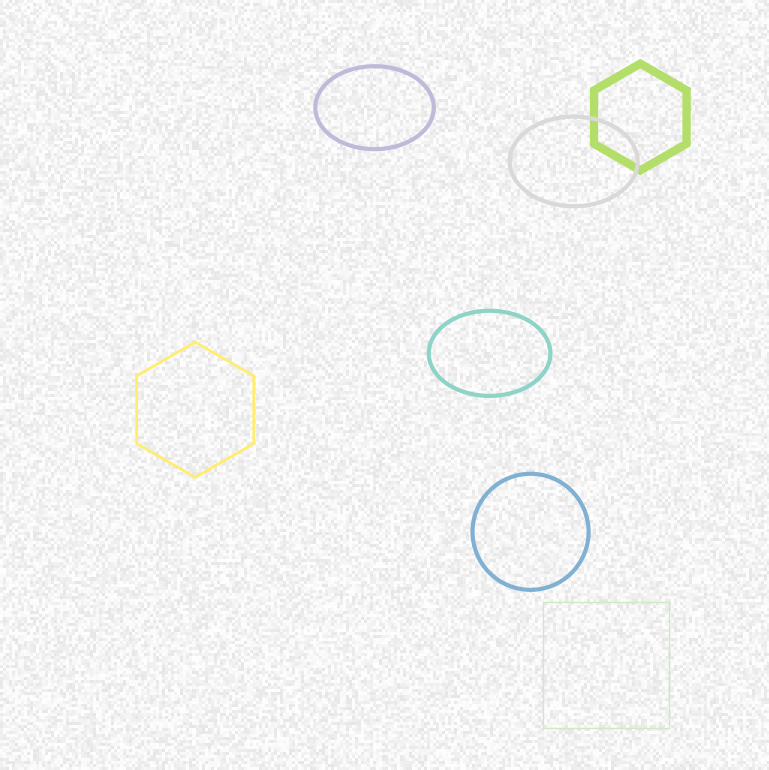[{"shape": "oval", "thickness": 1.5, "radius": 0.39, "center": [0.636, 0.541]}, {"shape": "oval", "thickness": 1.5, "radius": 0.38, "center": [0.486, 0.86]}, {"shape": "circle", "thickness": 1.5, "radius": 0.38, "center": [0.689, 0.309]}, {"shape": "hexagon", "thickness": 3, "radius": 0.35, "center": [0.832, 0.848]}, {"shape": "oval", "thickness": 1.5, "radius": 0.42, "center": [0.745, 0.79]}, {"shape": "square", "thickness": 0.5, "radius": 0.41, "center": [0.787, 0.137]}, {"shape": "hexagon", "thickness": 1, "radius": 0.44, "center": [0.254, 0.468]}]